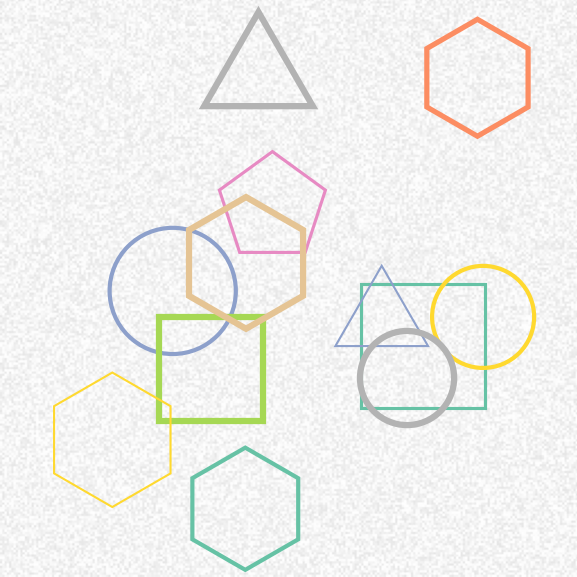[{"shape": "hexagon", "thickness": 2, "radius": 0.53, "center": [0.425, 0.118]}, {"shape": "square", "thickness": 1.5, "radius": 0.54, "center": [0.732, 0.4]}, {"shape": "hexagon", "thickness": 2.5, "radius": 0.51, "center": [0.827, 0.864]}, {"shape": "triangle", "thickness": 1, "radius": 0.46, "center": [0.661, 0.446]}, {"shape": "circle", "thickness": 2, "radius": 0.55, "center": [0.299, 0.495]}, {"shape": "pentagon", "thickness": 1.5, "radius": 0.48, "center": [0.472, 0.64]}, {"shape": "square", "thickness": 3, "radius": 0.45, "center": [0.365, 0.361]}, {"shape": "circle", "thickness": 2, "radius": 0.44, "center": [0.837, 0.45]}, {"shape": "hexagon", "thickness": 1, "radius": 0.58, "center": [0.194, 0.238]}, {"shape": "hexagon", "thickness": 3, "radius": 0.57, "center": [0.426, 0.544]}, {"shape": "circle", "thickness": 3, "radius": 0.41, "center": [0.705, 0.345]}, {"shape": "triangle", "thickness": 3, "radius": 0.54, "center": [0.448, 0.87]}]